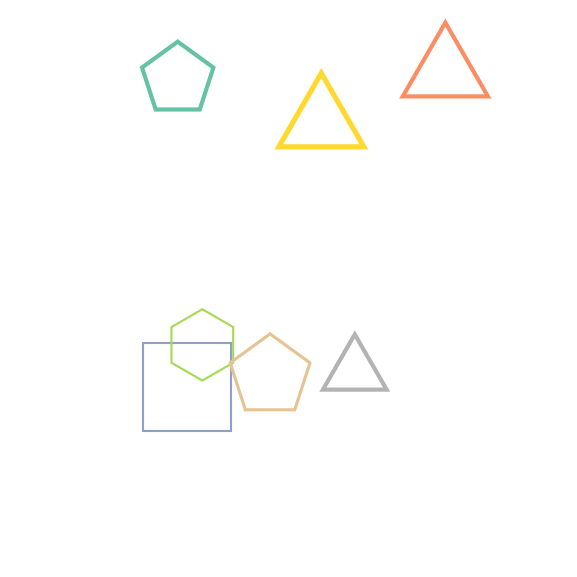[{"shape": "pentagon", "thickness": 2, "radius": 0.32, "center": [0.308, 0.862]}, {"shape": "triangle", "thickness": 2, "radius": 0.43, "center": [0.771, 0.875]}, {"shape": "square", "thickness": 1, "radius": 0.38, "center": [0.323, 0.329]}, {"shape": "hexagon", "thickness": 1, "radius": 0.31, "center": [0.35, 0.402]}, {"shape": "triangle", "thickness": 2.5, "radius": 0.43, "center": [0.556, 0.787]}, {"shape": "pentagon", "thickness": 1.5, "radius": 0.36, "center": [0.468, 0.348]}, {"shape": "triangle", "thickness": 2, "radius": 0.32, "center": [0.614, 0.356]}]